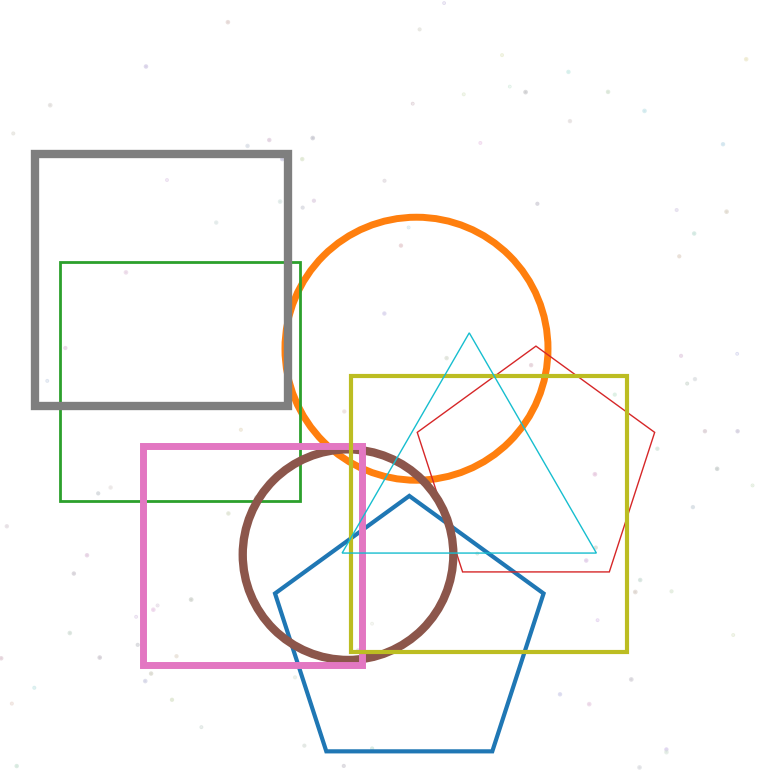[{"shape": "pentagon", "thickness": 1.5, "radius": 0.92, "center": [0.532, 0.173]}, {"shape": "circle", "thickness": 2.5, "radius": 0.85, "center": [0.541, 0.547]}, {"shape": "square", "thickness": 1, "radius": 0.78, "center": [0.234, 0.504]}, {"shape": "pentagon", "thickness": 0.5, "radius": 0.81, "center": [0.696, 0.388]}, {"shape": "circle", "thickness": 3, "radius": 0.68, "center": [0.452, 0.28]}, {"shape": "square", "thickness": 2.5, "radius": 0.71, "center": [0.327, 0.279]}, {"shape": "square", "thickness": 3, "radius": 0.82, "center": [0.21, 0.636]}, {"shape": "square", "thickness": 1.5, "radius": 0.9, "center": [0.635, 0.332]}, {"shape": "triangle", "thickness": 0.5, "radius": 0.95, "center": [0.609, 0.377]}]